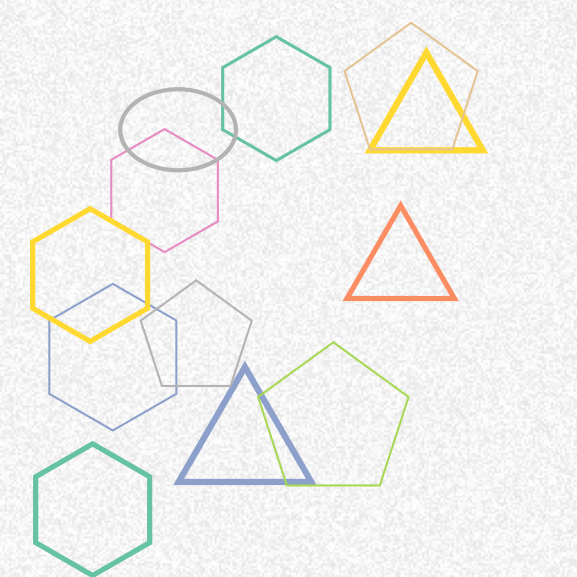[{"shape": "hexagon", "thickness": 2.5, "radius": 0.57, "center": [0.16, 0.117]}, {"shape": "hexagon", "thickness": 1.5, "radius": 0.54, "center": [0.478, 0.828]}, {"shape": "triangle", "thickness": 2.5, "radius": 0.54, "center": [0.694, 0.536]}, {"shape": "hexagon", "thickness": 1, "radius": 0.63, "center": [0.195, 0.381]}, {"shape": "triangle", "thickness": 3, "radius": 0.66, "center": [0.424, 0.231]}, {"shape": "hexagon", "thickness": 1, "radius": 0.53, "center": [0.285, 0.669]}, {"shape": "pentagon", "thickness": 1, "radius": 0.69, "center": [0.577, 0.269]}, {"shape": "triangle", "thickness": 3, "radius": 0.56, "center": [0.738, 0.795]}, {"shape": "hexagon", "thickness": 2.5, "radius": 0.57, "center": [0.156, 0.523]}, {"shape": "pentagon", "thickness": 1, "radius": 0.61, "center": [0.712, 0.839]}, {"shape": "pentagon", "thickness": 1, "radius": 0.51, "center": [0.34, 0.413]}, {"shape": "oval", "thickness": 2, "radius": 0.5, "center": [0.308, 0.774]}]